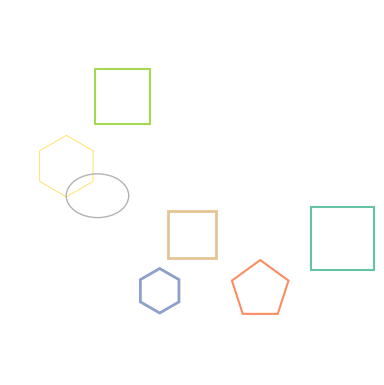[{"shape": "square", "thickness": 1.5, "radius": 0.4, "center": [0.89, 0.38]}, {"shape": "pentagon", "thickness": 1.5, "radius": 0.39, "center": [0.676, 0.247]}, {"shape": "hexagon", "thickness": 2, "radius": 0.29, "center": [0.415, 0.245]}, {"shape": "square", "thickness": 1.5, "radius": 0.36, "center": [0.318, 0.749]}, {"shape": "hexagon", "thickness": 0.5, "radius": 0.4, "center": [0.172, 0.569]}, {"shape": "square", "thickness": 2, "radius": 0.31, "center": [0.499, 0.391]}, {"shape": "oval", "thickness": 1, "radius": 0.41, "center": [0.253, 0.492]}]